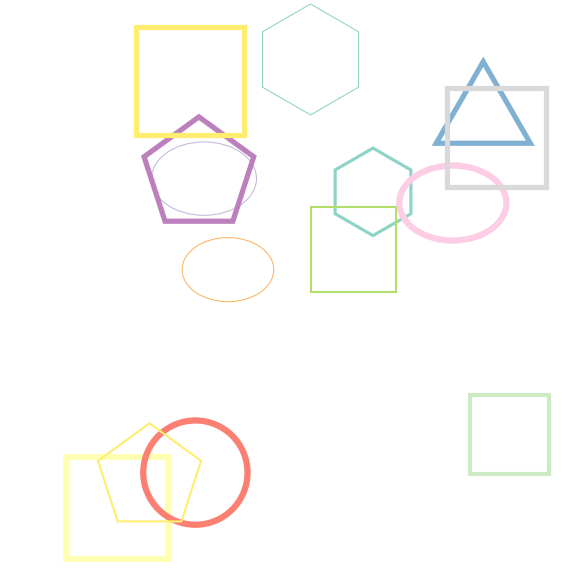[{"shape": "hexagon", "thickness": 0.5, "radius": 0.48, "center": [0.538, 0.896]}, {"shape": "hexagon", "thickness": 1.5, "radius": 0.38, "center": [0.646, 0.667]}, {"shape": "square", "thickness": 3, "radius": 0.44, "center": [0.202, 0.12]}, {"shape": "oval", "thickness": 0.5, "radius": 0.45, "center": [0.353, 0.69]}, {"shape": "circle", "thickness": 3, "radius": 0.45, "center": [0.338, 0.181]}, {"shape": "triangle", "thickness": 2.5, "radius": 0.47, "center": [0.837, 0.798]}, {"shape": "oval", "thickness": 0.5, "radius": 0.4, "center": [0.395, 0.532]}, {"shape": "square", "thickness": 1, "radius": 0.37, "center": [0.612, 0.567]}, {"shape": "oval", "thickness": 3, "radius": 0.46, "center": [0.784, 0.648]}, {"shape": "square", "thickness": 2.5, "radius": 0.43, "center": [0.859, 0.761]}, {"shape": "pentagon", "thickness": 2.5, "radius": 0.5, "center": [0.344, 0.697]}, {"shape": "square", "thickness": 2, "radius": 0.34, "center": [0.882, 0.247]}, {"shape": "square", "thickness": 2.5, "radius": 0.47, "center": [0.329, 0.858]}, {"shape": "pentagon", "thickness": 1, "radius": 0.47, "center": [0.259, 0.172]}]